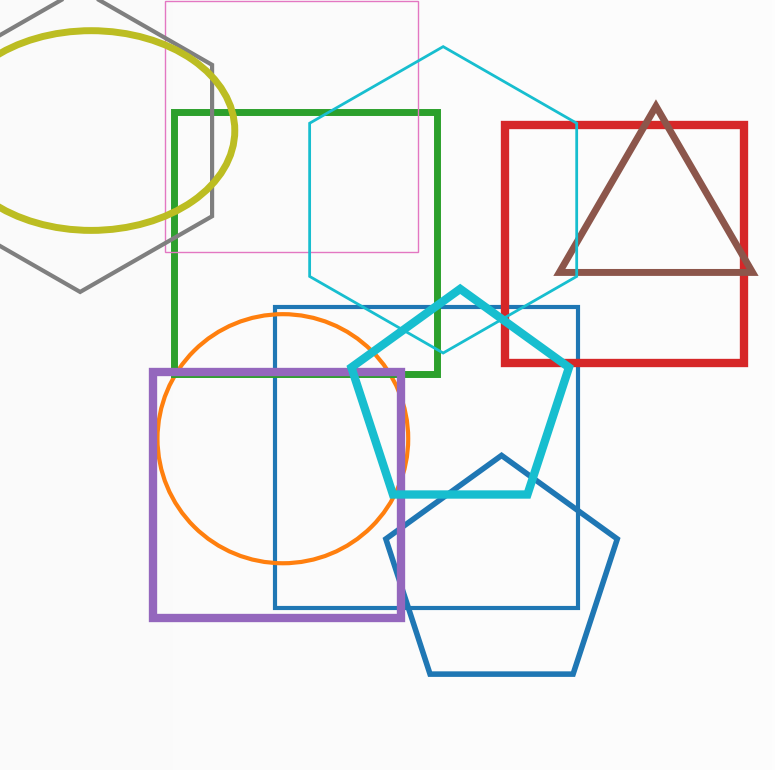[{"shape": "square", "thickness": 1.5, "radius": 0.98, "center": [0.551, 0.406]}, {"shape": "pentagon", "thickness": 2, "radius": 0.79, "center": [0.647, 0.252]}, {"shape": "circle", "thickness": 1.5, "radius": 0.81, "center": [0.365, 0.43]}, {"shape": "square", "thickness": 2.5, "radius": 0.85, "center": [0.394, 0.685]}, {"shape": "square", "thickness": 3, "radius": 0.77, "center": [0.806, 0.683]}, {"shape": "square", "thickness": 3, "radius": 0.8, "center": [0.357, 0.357]}, {"shape": "triangle", "thickness": 2.5, "radius": 0.72, "center": [0.846, 0.718]}, {"shape": "square", "thickness": 0.5, "radius": 0.82, "center": [0.376, 0.836]}, {"shape": "hexagon", "thickness": 1.5, "radius": 0.98, "center": [0.103, 0.817]}, {"shape": "oval", "thickness": 2.5, "radius": 0.93, "center": [0.118, 0.83]}, {"shape": "hexagon", "thickness": 1, "radius": 0.99, "center": [0.572, 0.74]}, {"shape": "pentagon", "thickness": 3, "radius": 0.74, "center": [0.594, 0.477]}]